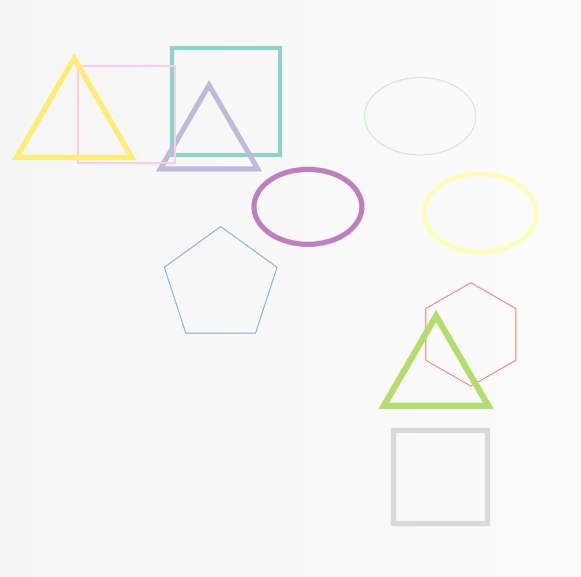[{"shape": "square", "thickness": 2, "radius": 0.46, "center": [0.388, 0.823]}, {"shape": "oval", "thickness": 2, "radius": 0.48, "center": [0.826, 0.63]}, {"shape": "triangle", "thickness": 2.5, "radius": 0.48, "center": [0.36, 0.755]}, {"shape": "hexagon", "thickness": 0.5, "radius": 0.45, "center": [0.81, 0.42]}, {"shape": "pentagon", "thickness": 0.5, "radius": 0.51, "center": [0.38, 0.505]}, {"shape": "triangle", "thickness": 3, "radius": 0.52, "center": [0.75, 0.348]}, {"shape": "square", "thickness": 1, "radius": 0.42, "center": [0.218, 0.801]}, {"shape": "square", "thickness": 2.5, "radius": 0.4, "center": [0.757, 0.174]}, {"shape": "oval", "thickness": 2.5, "radius": 0.46, "center": [0.53, 0.641]}, {"shape": "oval", "thickness": 0.5, "radius": 0.48, "center": [0.723, 0.798]}, {"shape": "triangle", "thickness": 2.5, "radius": 0.57, "center": [0.128, 0.784]}]